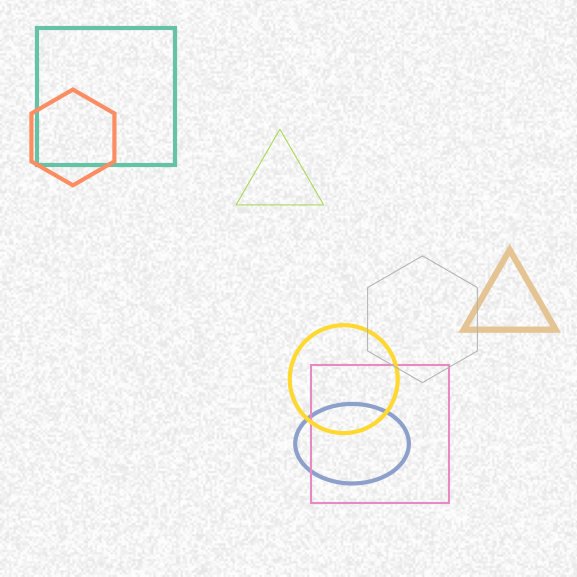[{"shape": "square", "thickness": 2, "radius": 0.6, "center": [0.183, 0.832]}, {"shape": "hexagon", "thickness": 2, "radius": 0.41, "center": [0.126, 0.761]}, {"shape": "oval", "thickness": 2, "radius": 0.49, "center": [0.61, 0.231]}, {"shape": "square", "thickness": 1, "radius": 0.6, "center": [0.658, 0.248]}, {"shape": "triangle", "thickness": 0.5, "radius": 0.44, "center": [0.485, 0.688]}, {"shape": "circle", "thickness": 2, "radius": 0.47, "center": [0.595, 0.343]}, {"shape": "triangle", "thickness": 3, "radius": 0.46, "center": [0.883, 0.474]}, {"shape": "hexagon", "thickness": 0.5, "radius": 0.55, "center": [0.732, 0.446]}]